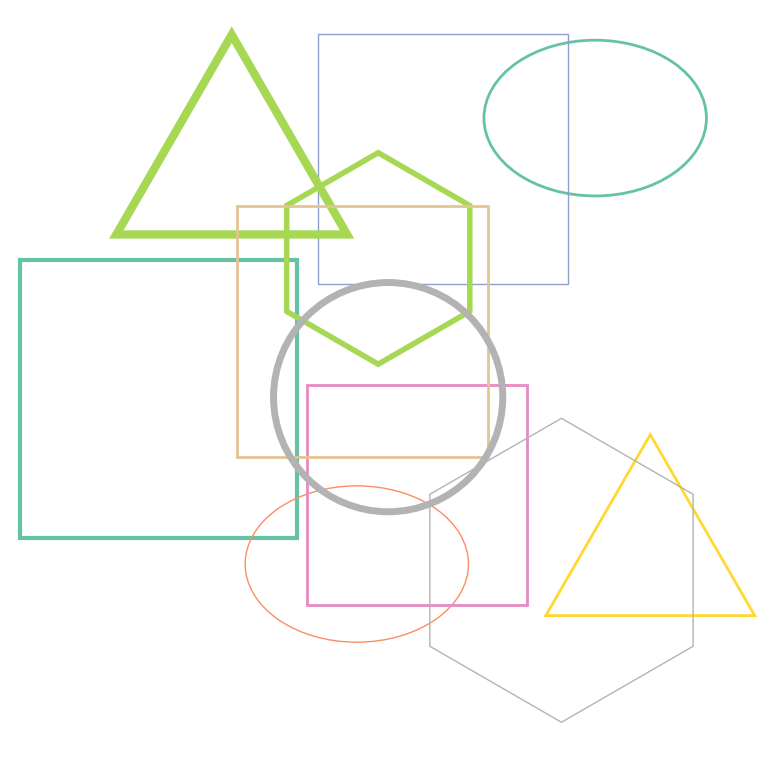[{"shape": "oval", "thickness": 1, "radius": 0.72, "center": [0.773, 0.847]}, {"shape": "square", "thickness": 1.5, "radius": 0.9, "center": [0.206, 0.482]}, {"shape": "oval", "thickness": 0.5, "radius": 0.73, "center": [0.463, 0.267]}, {"shape": "square", "thickness": 0.5, "radius": 0.81, "center": [0.575, 0.794]}, {"shape": "square", "thickness": 1, "radius": 0.71, "center": [0.542, 0.358]}, {"shape": "hexagon", "thickness": 2, "radius": 0.69, "center": [0.491, 0.664]}, {"shape": "triangle", "thickness": 3, "radius": 0.87, "center": [0.301, 0.782]}, {"shape": "triangle", "thickness": 1, "radius": 0.78, "center": [0.844, 0.279]}, {"shape": "square", "thickness": 1, "radius": 0.82, "center": [0.471, 0.57]}, {"shape": "circle", "thickness": 2.5, "radius": 0.74, "center": [0.504, 0.484]}, {"shape": "hexagon", "thickness": 0.5, "radius": 0.99, "center": [0.729, 0.259]}]